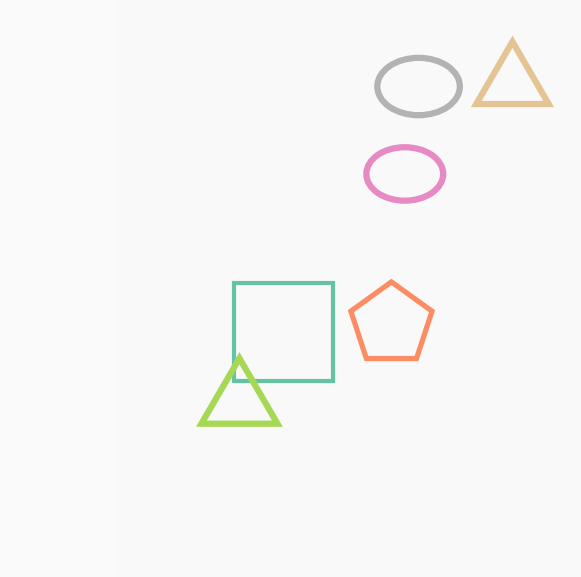[{"shape": "square", "thickness": 2, "radius": 0.42, "center": [0.488, 0.424]}, {"shape": "pentagon", "thickness": 2.5, "radius": 0.37, "center": [0.673, 0.438]}, {"shape": "oval", "thickness": 3, "radius": 0.33, "center": [0.696, 0.698]}, {"shape": "triangle", "thickness": 3, "radius": 0.38, "center": [0.412, 0.303]}, {"shape": "triangle", "thickness": 3, "radius": 0.36, "center": [0.882, 0.855]}, {"shape": "oval", "thickness": 3, "radius": 0.35, "center": [0.72, 0.849]}]